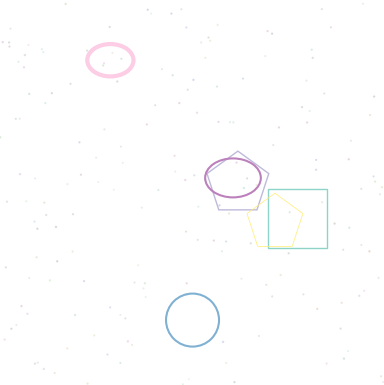[{"shape": "square", "thickness": 1, "radius": 0.39, "center": [0.773, 0.433]}, {"shape": "pentagon", "thickness": 1, "radius": 0.42, "center": [0.618, 0.523]}, {"shape": "circle", "thickness": 1.5, "radius": 0.34, "center": [0.5, 0.169]}, {"shape": "oval", "thickness": 3, "radius": 0.3, "center": [0.287, 0.844]}, {"shape": "oval", "thickness": 1.5, "radius": 0.36, "center": [0.605, 0.538]}, {"shape": "pentagon", "thickness": 0.5, "radius": 0.38, "center": [0.714, 0.422]}]